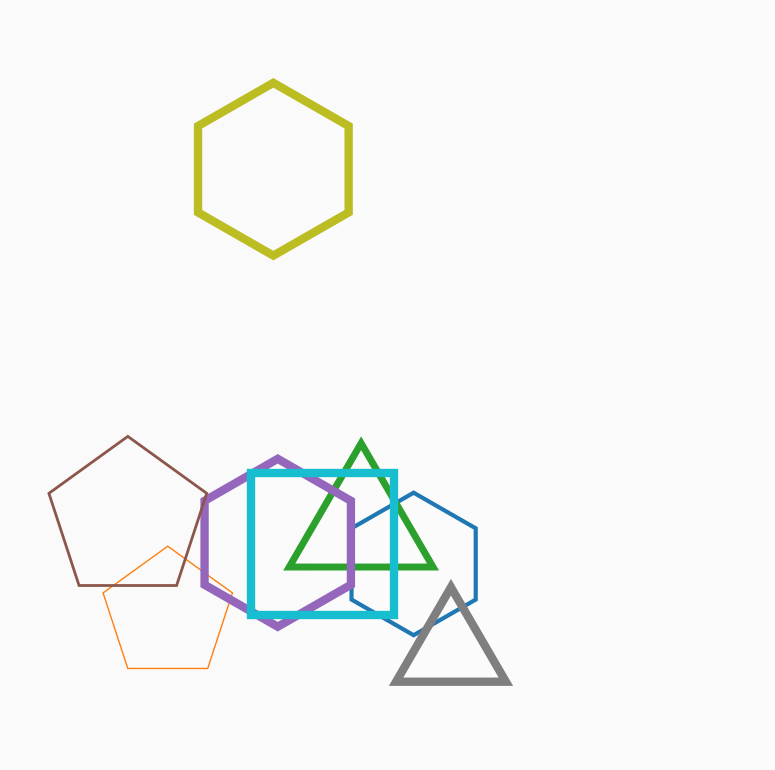[{"shape": "hexagon", "thickness": 1.5, "radius": 0.46, "center": [0.534, 0.268]}, {"shape": "pentagon", "thickness": 0.5, "radius": 0.44, "center": [0.216, 0.203]}, {"shape": "triangle", "thickness": 2.5, "radius": 0.54, "center": [0.466, 0.317]}, {"shape": "hexagon", "thickness": 3, "radius": 0.55, "center": [0.358, 0.295]}, {"shape": "pentagon", "thickness": 1, "radius": 0.54, "center": [0.165, 0.326]}, {"shape": "triangle", "thickness": 3, "radius": 0.41, "center": [0.582, 0.156]}, {"shape": "hexagon", "thickness": 3, "radius": 0.56, "center": [0.353, 0.78]}, {"shape": "square", "thickness": 3, "radius": 0.46, "center": [0.416, 0.294]}]